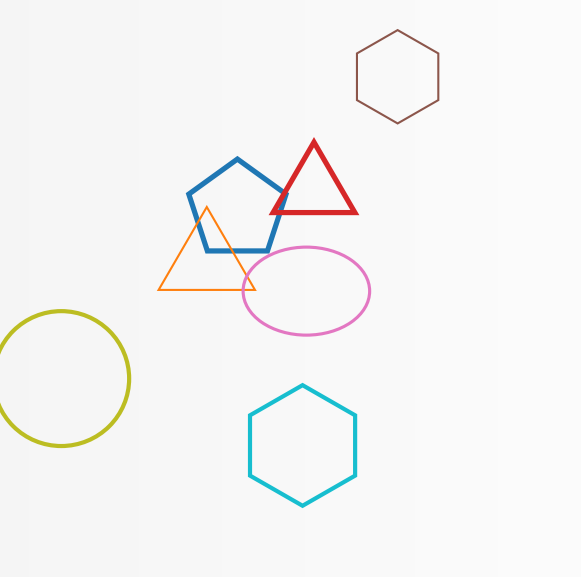[{"shape": "pentagon", "thickness": 2.5, "radius": 0.44, "center": [0.408, 0.636]}, {"shape": "triangle", "thickness": 1, "radius": 0.48, "center": [0.356, 0.545]}, {"shape": "triangle", "thickness": 2.5, "radius": 0.41, "center": [0.54, 0.672]}, {"shape": "hexagon", "thickness": 1, "radius": 0.4, "center": [0.684, 0.866]}, {"shape": "oval", "thickness": 1.5, "radius": 0.54, "center": [0.527, 0.495]}, {"shape": "circle", "thickness": 2, "radius": 0.58, "center": [0.105, 0.344]}, {"shape": "hexagon", "thickness": 2, "radius": 0.52, "center": [0.521, 0.228]}]